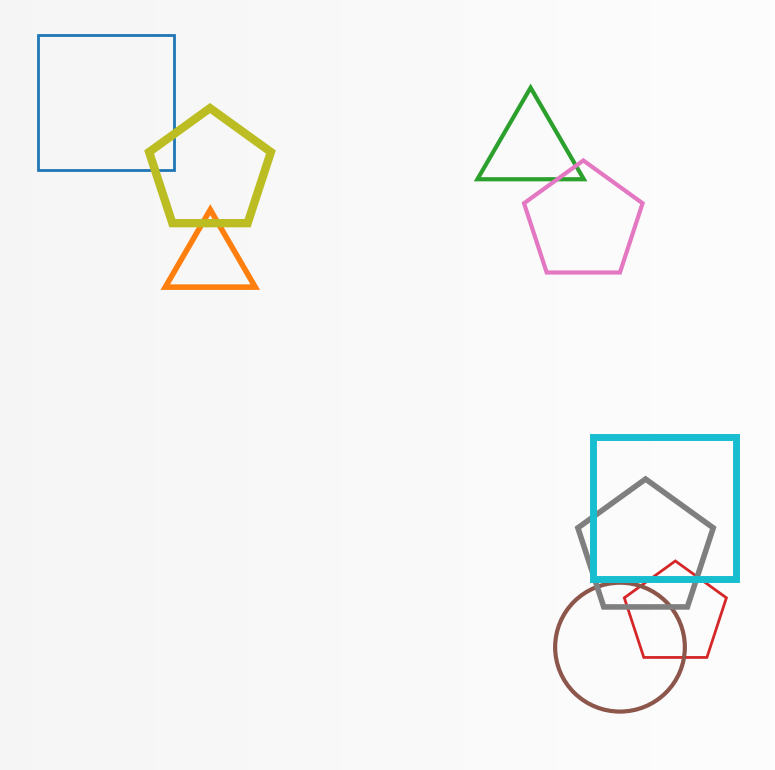[{"shape": "square", "thickness": 1, "radius": 0.44, "center": [0.137, 0.867]}, {"shape": "triangle", "thickness": 2, "radius": 0.34, "center": [0.271, 0.661]}, {"shape": "triangle", "thickness": 1.5, "radius": 0.4, "center": [0.685, 0.807]}, {"shape": "pentagon", "thickness": 1, "radius": 0.35, "center": [0.871, 0.202]}, {"shape": "circle", "thickness": 1.5, "radius": 0.42, "center": [0.8, 0.16]}, {"shape": "pentagon", "thickness": 1.5, "radius": 0.4, "center": [0.753, 0.711]}, {"shape": "pentagon", "thickness": 2, "radius": 0.46, "center": [0.833, 0.286]}, {"shape": "pentagon", "thickness": 3, "radius": 0.41, "center": [0.271, 0.777]}, {"shape": "square", "thickness": 2.5, "radius": 0.46, "center": [0.857, 0.34]}]